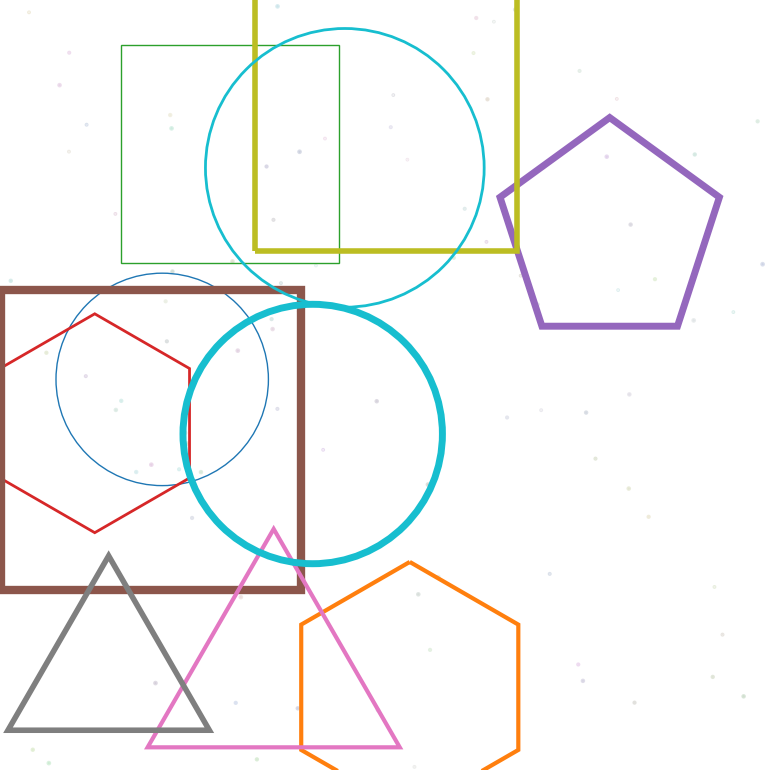[{"shape": "circle", "thickness": 0.5, "radius": 0.69, "center": [0.211, 0.507]}, {"shape": "hexagon", "thickness": 1.5, "radius": 0.81, "center": [0.532, 0.107]}, {"shape": "square", "thickness": 0.5, "radius": 0.71, "center": [0.299, 0.8]}, {"shape": "hexagon", "thickness": 1, "radius": 0.71, "center": [0.123, 0.45]}, {"shape": "pentagon", "thickness": 2.5, "radius": 0.75, "center": [0.792, 0.698]}, {"shape": "square", "thickness": 3, "radius": 0.97, "center": [0.196, 0.429]}, {"shape": "triangle", "thickness": 1.5, "radius": 0.95, "center": [0.355, 0.124]}, {"shape": "triangle", "thickness": 2, "radius": 0.75, "center": [0.141, 0.127]}, {"shape": "square", "thickness": 2, "radius": 0.85, "center": [0.502, 0.843]}, {"shape": "circle", "thickness": 2.5, "radius": 0.84, "center": [0.406, 0.436]}, {"shape": "circle", "thickness": 1, "radius": 0.9, "center": [0.448, 0.782]}]